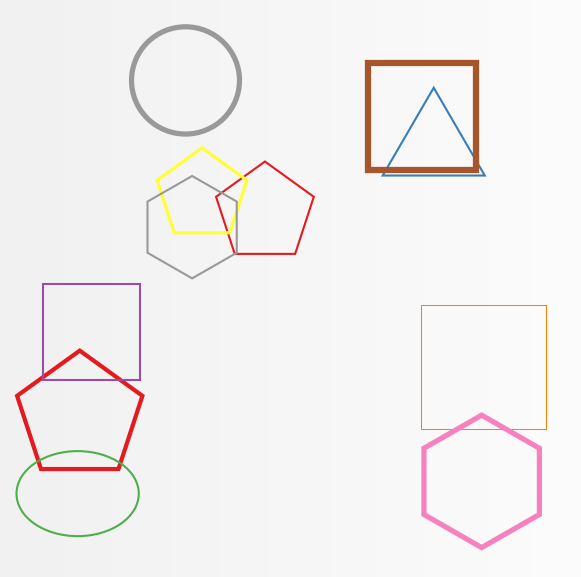[{"shape": "pentagon", "thickness": 2, "radius": 0.57, "center": [0.137, 0.279]}, {"shape": "pentagon", "thickness": 1, "radius": 0.44, "center": [0.456, 0.631]}, {"shape": "triangle", "thickness": 1, "radius": 0.51, "center": [0.746, 0.746]}, {"shape": "oval", "thickness": 1, "radius": 0.53, "center": [0.134, 0.144]}, {"shape": "square", "thickness": 1, "radius": 0.42, "center": [0.157, 0.425]}, {"shape": "square", "thickness": 0.5, "radius": 0.54, "center": [0.832, 0.364]}, {"shape": "pentagon", "thickness": 1.5, "radius": 0.41, "center": [0.348, 0.662]}, {"shape": "square", "thickness": 3, "radius": 0.47, "center": [0.725, 0.797]}, {"shape": "hexagon", "thickness": 2.5, "radius": 0.57, "center": [0.829, 0.166]}, {"shape": "circle", "thickness": 2.5, "radius": 0.46, "center": [0.319, 0.86]}, {"shape": "hexagon", "thickness": 1, "radius": 0.44, "center": [0.331, 0.606]}]